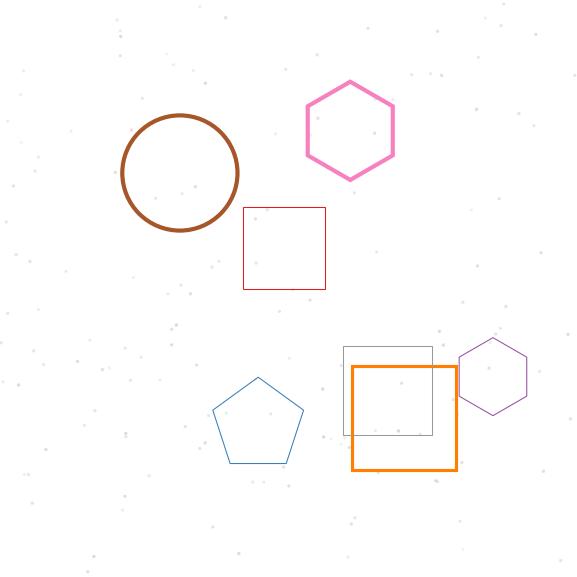[{"shape": "square", "thickness": 0.5, "radius": 0.35, "center": [0.491, 0.57]}, {"shape": "pentagon", "thickness": 0.5, "radius": 0.41, "center": [0.447, 0.263]}, {"shape": "hexagon", "thickness": 0.5, "radius": 0.34, "center": [0.854, 0.347]}, {"shape": "square", "thickness": 1.5, "radius": 0.45, "center": [0.699, 0.276]}, {"shape": "circle", "thickness": 2, "radius": 0.5, "center": [0.312, 0.7]}, {"shape": "hexagon", "thickness": 2, "radius": 0.43, "center": [0.607, 0.773]}, {"shape": "square", "thickness": 0.5, "radius": 0.39, "center": [0.671, 0.322]}]